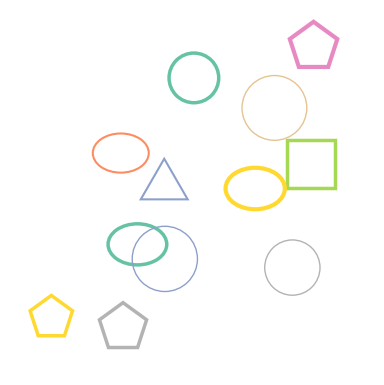[{"shape": "oval", "thickness": 2.5, "radius": 0.38, "center": [0.357, 0.365]}, {"shape": "circle", "thickness": 2.5, "radius": 0.32, "center": [0.504, 0.798]}, {"shape": "oval", "thickness": 1.5, "radius": 0.36, "center": [0.314, 0.602]}, {"shape": "triangle", "thickness": 1.5, "radius": 0.35, "center": [0.427, 0.517]}, {"shape": "circle", "thickness": 1, "radius": 0.42, "center": [0.428, 0.328]}, {"shape": "pentagon", "thickness": 3, "radius": 0.32, "center": [0.814, 0.879]}, {"shape": "square", "thickness": 2.5, "radius": 0.31, "center": [0.807, 0.574]}, {"shape": "pentagon", "thickness": 2.5, "radius": 0.29, "center": [0.133, 0.175]}, {"shape": "oval", "thickness": 3, "radius": 0.38, "center": [0.663, 0.51]}, {"shape": "circle", "thickness": 1, "radius": 0.42, "center": [0.713, 0.72]}, {"shape": "pentagon", "thickness": 2.5, "radius": 0.32, "center": [0.32, 0.149]}, {"shape": "circle", "thickness": 1, "radius": 0.36, "center": [0.759, 0.305]}]